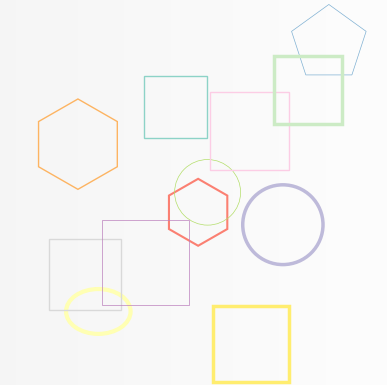[{"shape": "square", "thickness": 1, "radius": 0.41, "center": [0.453, 0.722]}, {"shape": "oval", "thickness": 3, "radius": 0.42, "center": [0.254, 0.191]}, {"shape": "circle", "thickness": 2.5, "radius": 0.52, "center": [0.73, 0.416]}, {"shape": "hexagon", "thickness": 1.5, "radius": 0.43, "center": [0.511, 0.449]}, {"shape": "pentagon", "thickness": 0.5, "radius": 0.51, "center": [0.849, 0.887]}, {"shape": "hexagon", "thickness": 1, "radius": 0.59, "center": [0.201, 0.626]}, {"shape": "circle", "thickness": 0.5, "radius": 0.43, "center": [0.536, 0.5]}, {"shape": "square", "thickness": 1, "radius": 0.51, "center": [0.644, 0.66]}, {"shape": "square", "thickness": 1, "radius": 0.46, "center": [0.219, 0.287]}, {"shape": "square", "thickness": 0.5, "radius": 0.56, "center": [0.376, 0.318]}, {"shape": "square", "thickness": 2.5, "radius": 0.44, "center": [0.795, 0.767]}, {"shape": "square", "thickness": 2.5, "radius": 0.5, "center": [0.648, 0.107]}]